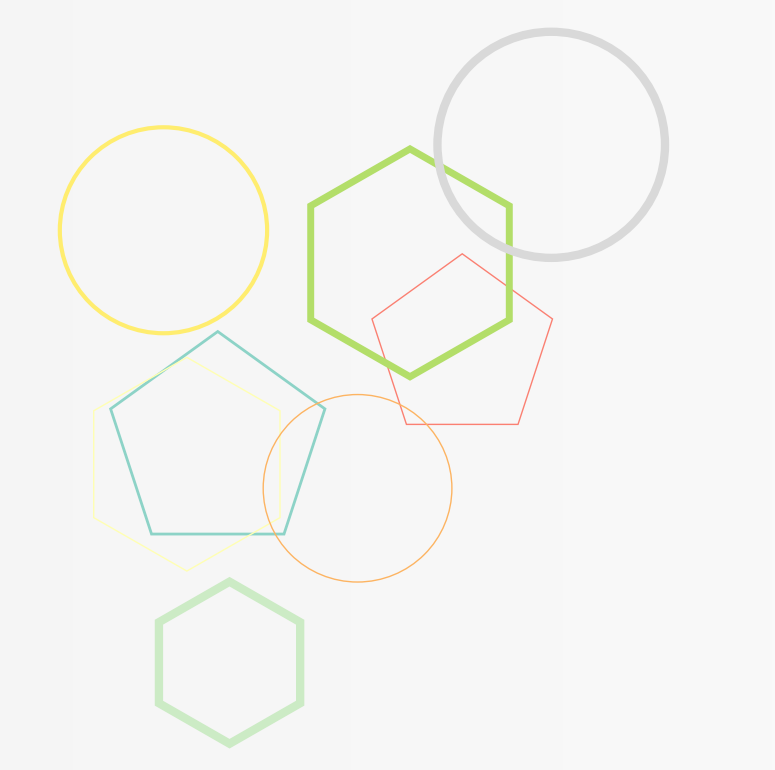[{"shape": "pentagon", "thickness": 1, "radius": 0.73, "center": [0.281, 0.424]}, {"shape": "hexagon", "thickness": 0.5, "radius": 0.69, "center": [0.241, 0.397]}, {"shape": "pentagon", "thickness": 0.5, "radius": 0.61, "center": [0.596, 0.548]}, {"shape": "circle", "thickness": 0.5, "radius": 0.61, "center": [0.461, 0.366]}, {"shape": "hexagon", "thickness": 2.5, "radius": 0.74, "center": [0.529, 0.659]}, {"shape": "circle", "thickness": 3, "radius": 0.73, "center": [0.711, 0.812]}, {"shape": "hexagon", "thickness": 3, "radius": 0.53, "center": [0.296, 0.139]}, {"shape": "circle", "thickness": 1.5, "radius": 0.67, "center": [0.211, 0.701]}]